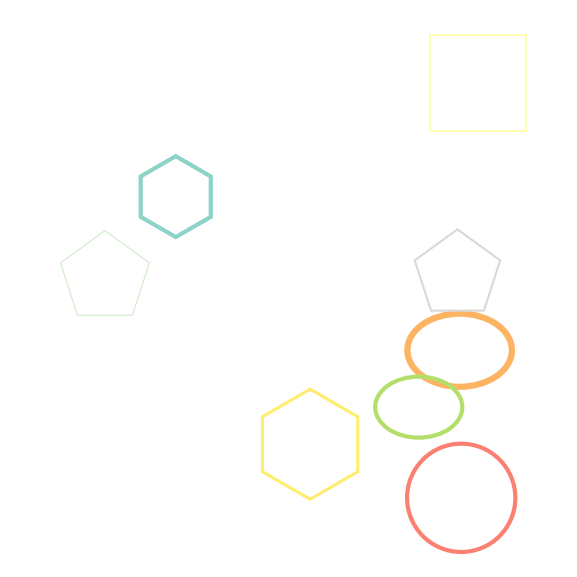[{"shape": "hexagon", "thickness": 2, "radius": 0.35, "center": [0.304, 0.659]}, {"shape": "square", "thickness": 1, "radius": 0.41, "center": [0.828, 0.856]}, {"shape": "circle", "thickness": 2, "radius": 0.47, "center": [0.799, 0.137]}, {"shape": "oval", "thickness": 3, "radius": 0.45, "center": [0.796, 0.393]}, {"shape": "oval", "thickness": 2, "radius": 0.38, "center": [0.725, 0.294]}, {"shape": "pentagon", "thickness": 1, "radius": 0.39, "center": [0.792, 0.524]}, {"shape": "pentagon", "thickness": 0.5, "radius": 0.4, "center": [0.182, 0.519]}, {"shape": "hexagon", "thickness": 1.5, "radius": 0.48, "center": [0.537, 0.23]}]